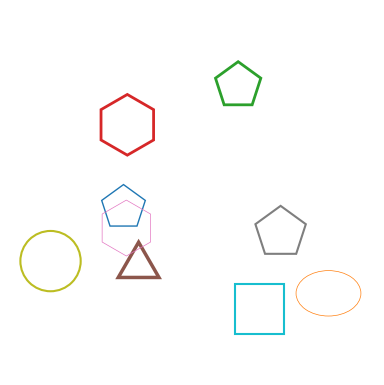[{"shape": "pentagon", "thickness": 1, "radius": 0.3, "center": [0.321, 0.461]}, {"shape": "oval", "thickness": 0.5, "radius": 0.42, "center": [0.853, 0.238]}, {"shape": "pentagon", "thickness": 2, "radius": 0.31, "center": [0.619, 0.778]}, {"shape": "hexagon", "thickness": 2, "radius": 0.39, "center": [0.331, 0.676]}, {"shape": "triangle", "thickness": 2.5, "radius": 0.31, "center": [0.36, 0.31]}, {"shape": "hexagon", "thickness": 0.5, "radius": 0.36, "center": [0.328, 0.408]}, {"shape": "pentagon", "thickness": 1.5, "radius": 0.34, "center": [0.729, 0.396]}, {"shape": "circle", "thickness": 1.5, "radius": 0.39, "center": [0.131, 0.322]}, {"shape": "square", "thickness": 1.5, "radius": 0.32, "center": [0.674, 0.198]}]